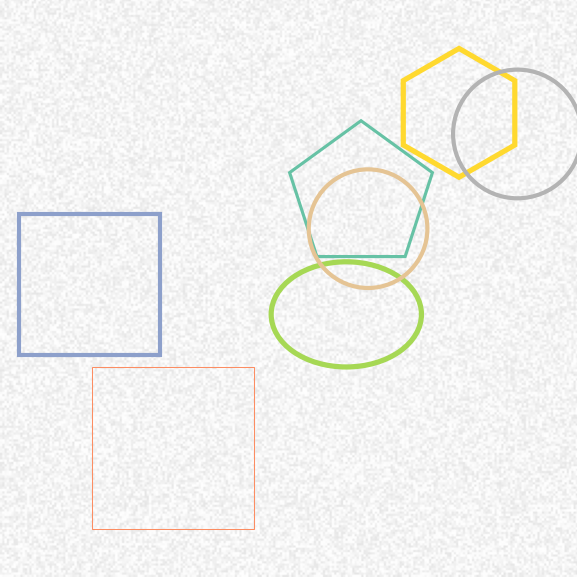[{"shape": "pentagon", "thickness": 1.5, "radius": 0.65, "center": [0.625, 0.66]}, {"shape": "square", "thickness": 0.5, "radius": 0.7, "center": [0.299, 0.223]}, {"shape": "square", "thickness": 2, "radius": 0.61, "center": [0.154, 0.507]}, {"shape": "oval", "thickness": 2.5, "radius": 0.65, "center": [0.6, 0.455]}, {"shape": "hexagon", "thickness": 2.5, "radius": 0.56, "center": [0.795, 0.804]}, {"shape": "circle", "thickness": 2, "radius": 0.51, "center": [0.637, 0.603]}, {"shape": "circle", "thickness": 2, "radius": 0.56, "center": [0.896, 0.767]}]